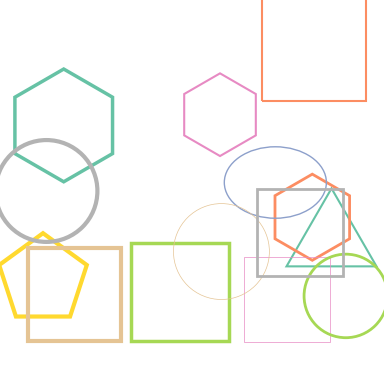[{"shape": "hexagon", "thickness": 2.5, "radius": 0.73, "center": [0.166, 0.674]}, {"shape": "triangle", "thickness": 1.5, "radius": 0.67, "center": [0.861, 0.376]}, {"shape": "hexagon", "thickness": 2, "radius": 0.56, "center": [0.811, 0.436]}, {"shape": "square", "thickness": 1.5, "radius": 0.68, "center": [0.816, 0.873]}, {"shape": "oval", "thickness": 1, "radius": 0.66, "center": [0.715, 0.526]}, {"shape": "square", "thickness": 0.5, "radius": 0.55, "center": [0.745, 0.223]}, {"shape": "hexagon", "thickness": 1.5, "radius": 0.54, "center": [0.571, 0.702]}, {"shape": "circle", "thickness": 2, "radius": 0.54, "center": [0.898, 0.231]}, {"shape": "square", "thickness": 2.5, "radius": 0.64, "center": [0.468, 0.242]}, {"shape": "pentagon", "thickness": 3, "radius": 0.6, "center": [0.112, 0.275]}, {"shape": "circle", "thickness": 0.5, "radius": 0.62, "center": [0.575, 0.347]}, {"shape": "square", "thickness": 3, "radius": 0.6, "center": [0.193, 0.234]}, {"shape": "circle", "thickness": 3, "radius": 0.66, "center": [0.121, 0.504]}, {"shape": "square", "thickness": 2, "radius": 0.56, "center": [0.779, 0.396]}]